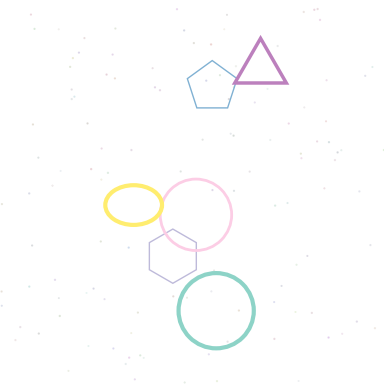[{"shape": "circle", "thickness": 3, "radius": 0.49, "center": [0.561, 0.193]}, {"shape": "hexagon", "thickness": 1, "radius": 0.35, "center": [0.449, 0.335]}, {"shape": "pentagon", "thickness": 1, "radius": 0.34, "center": [0.551, 0.775]}, {"shape": "circle", "thickness": 2, "radius": 0.46, "center": [0.509, 0.442]}, {"shape": "triangle", "thickness": 2.5, "radius": 0.39, "center": [0.677, 0.823]}, {"shape": "oval", "thickness": 3, "radius": 0.37, "center": [0.347, 0.467]}]